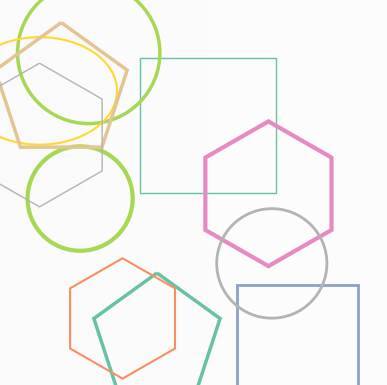[{"shape": "square", "thickness": 1, "radius": 0.88, "center": [0.536, 0.674]}, {"shape": "pentagon", "thickness": 2.5, "radius": 0.86, "center": [0.405, 0.12]}, {"shape": "hexagon", "thickness": 1.5, "radius": 0.78, "center": [0.316, 0.173]}, {"shape": "square", "thickness": 2, "radius": 0.78, "center": [0.768, 0.105]}, {"shape": "hexagon", "thickness": 3, "radius": 0.94, "center": [0.693, 0.497]}, {"shape": "circle", "thickness": 2.5, "radius": 0.92, "center": [0.229, 0.863]}, {"shape": "circle", "thickness": 3, "radius": 0.68, "center": [0.207, 0.484]}, {"shape": "oval", "thickness": 1.5, "radius": 1.0, "center": [0.102, 0.764]}, {"shape": "pentagon", "thickness": 2.5, "radius": 0.89, "center": [0.158, 0.763]}, {"shape": "circle", "thickness": 2, "radius": 0.71, "center": [0.701, 0.316]}, {"shape": "hexagon", "thickness": 1, "radius": 0.93, "center": [0.102, 0.649]}]